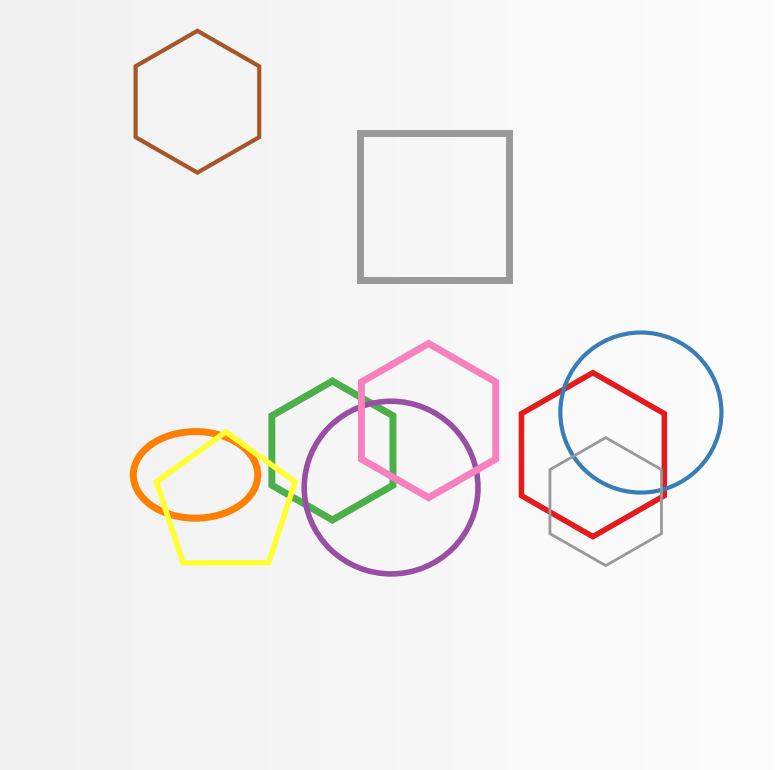[{"shape": "hexagon", "thickness": 2, "radius": 0.53, "center": [0.765, 0.41]}, {"shape": "circle", "thickness": 1.5, "radius": 0.52, "center": [0.827, 0.464]}, {"shape": "hexagon", "thickness": 2.5, "radius": 0.45, "center": [0.429, 0.415]}, {"shape": "circle", "thickness": 2, "radius": 0.56, "center": [0.505, 0.367]}, {"shape": "oval", "thickness": 2.5, "radius": 0.4, "center": [0.252, 0.383]}, {"shape": "pentagon", "thickness": 2, "radius": 0.47, "center": [0.291, 0.345]}, {"shape": "hexagon", "thickness": 1.5, "radius": 0.46, "center": [0.255, 0.868]}, {"shape": "hexagon", "thickness": 2.5, "radius": 0.5, "center": [0.553, 0.454]}, {"shape": "hexagon", "thickness": 1, "radius": 0.42, "center": [0.782, 0.349]}, {"shape": "square", "thickness": 2.5, "radius": 0.48, "center": [0.561, 0.732]}]